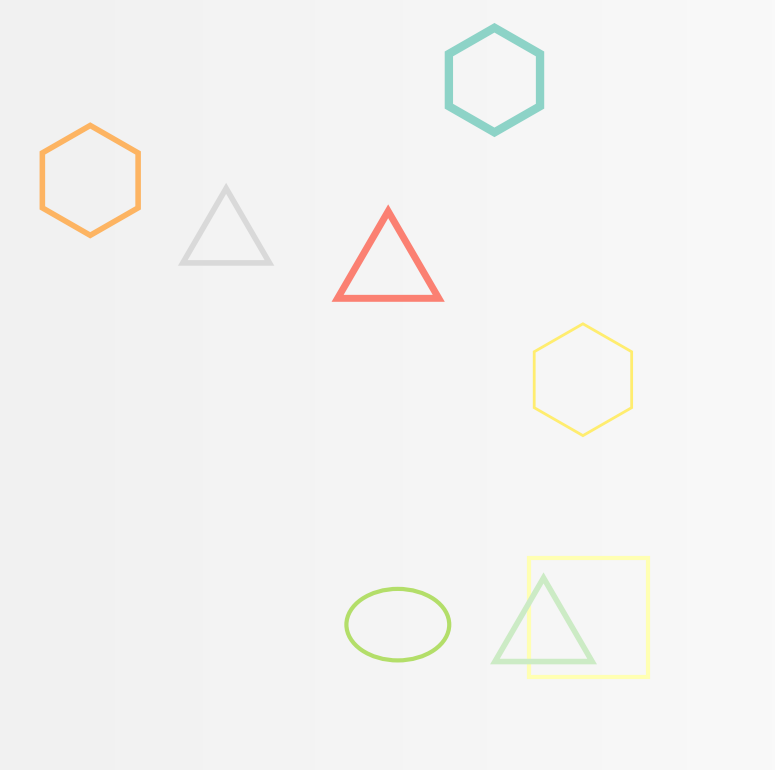[{"shape": "hexagon", "thickness": 3, "radius": 0.34, "center": [0.638, 0.896]}, {"shape": "square", "thickness": 1.5, "radius": 0.39, "center": [0.759, 0.198]}, {"shape": "triangle", "thickness": 2.5, "radius": 0.38, "center": [0.501, 0.65]}, {"shape": "hexagon", "thickness": 2, "radius": 0.36, "center": [0.116, 0.766]}, {"shape": "oval", "thickness": 1.5, "radius": 0.33, "center": [0.513, 0.189]}, {"shape": "triangle", "thickness": 2, "radius": 0.32, "center": [0.292, 0.691]}, {"shape": "triangle", "thickness": 2, "radius": 0.36, "center": [0.701, 0.177]}, {"shape": "hexagon", "thickness": 1, "radius": 0.36, "center": [0.752, 0.507]}]